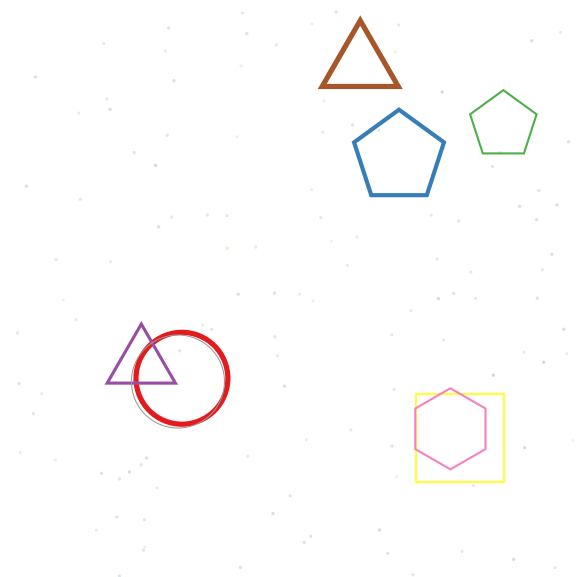[{"shape": "circle", "thickness": 2.5, "radius": 0.4, "center": [0.315, 0.344]}, {"shape": "pentagon", "thickness": 2, "radius": 0.41, "center": [0.691, 0.727]}, {"shape": "pentagon", "thickness": 1, "radius": 0.3, "center": [0.872, 0.782]}, {"shape": "triangle", "thickness": 1.5, "radius": 0.34, "center": [0.245, 0.37]}, {"shape": "square", "thickness": 1, "radius": 0.38, "center": [0.797, 0.24]}, {"shape": "triangle", "thickness": 2.5, "radius": 0.38, "center": [0.624, 0.887]}, {"shape": "hexagon", "thickness": 1, "radius": 0.35, "center": [0.78, 0.257]}, {"shape": "circle", "thickness": 0.5, "radius": 0.4, "center": [0.308, 0.339]}]